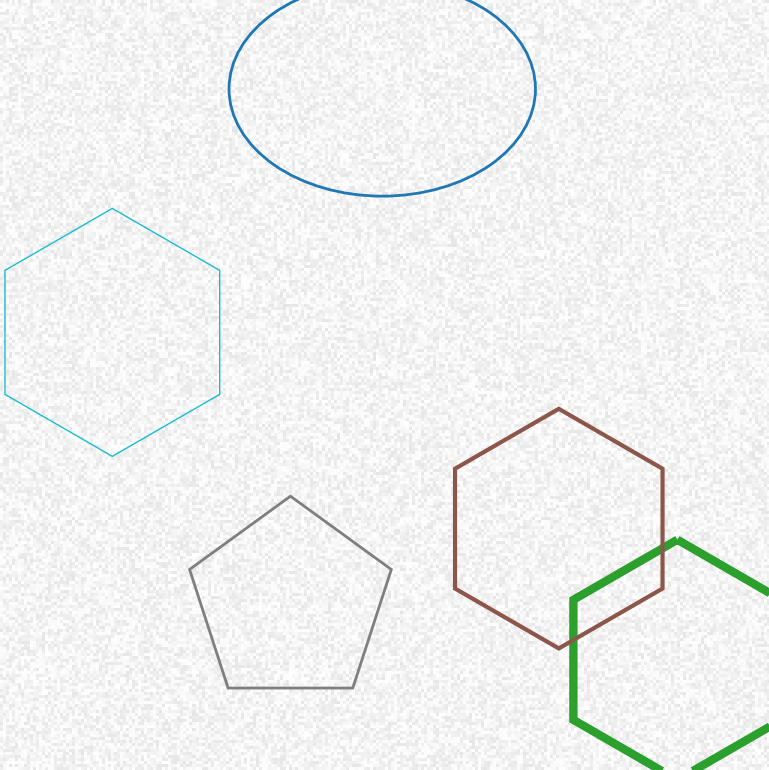[{"shape": "oval", "thickness": 1, "radius": 0.99, "center": [0.496, 0.885]}, {"shape": "hexagon", "thickness": 3, "radius": 0.78, "center": [0.88, 0.143]}, {"shape": "hexagon", "thickness": 1.5, "radius": 0.78, "center": [0.726, 0.313]}, {"shape": "pentagon", "thickness": 1, "radius": 0.69, "center": [0.377, 0.218]}, {"shape": "hexagon", "thickness": 0.5, "radius": 0.81, "center": [0.146, 0.568]}]